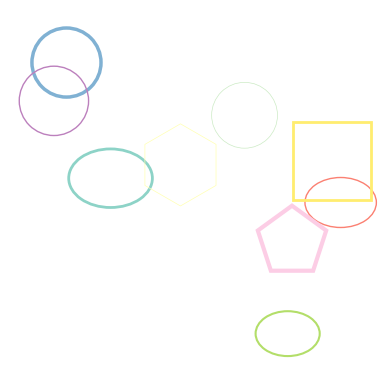[{"shape": "oval", "thickness": 2, "radius": 0.54, "center": [0.287, 0.537]}, {"shape": "hexagon", "thickness": 0.5, "radius": 0.53, "center": [0.469, 0.572]}, {"shape": "oval", "thickness": 1, "radius": 0.46, "center": [0.885, 0.474]}, {"shape": "circle", "thickness": 2.5, "radius": 0.45, "center": [0.173, 0.838]}, {"shape": "oval", "thickness": 1.5, "radius": 0.42, "center": [0.747, 0.133]}, {"shape": "pentagon", "thickness": 3, "radius": 0.47, "center": [0.758, 0.372]}, {"shape": "circle", "thickness": 1, "radius": 0.45, "center": [0.14, 0.738]}, {"shape": "circle", "thickness": 0.5, "radius": 0.43, "center": [0.635, 0.701]}, {"shape": "square", "thickness": 2, "radius": 0.51, "center": [0.861, 0.581]}]